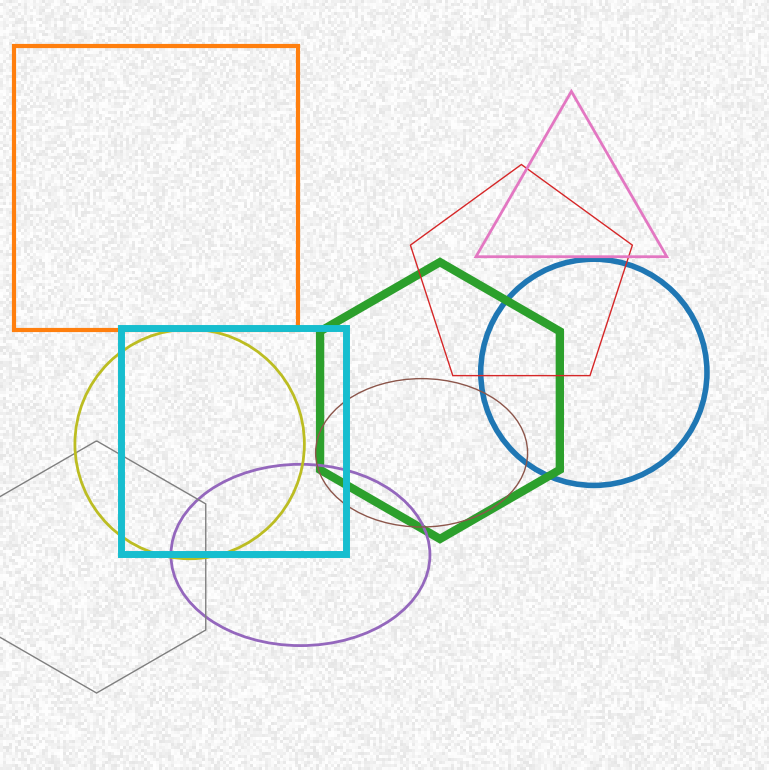[{"shape": "circle", "thickness": 2, "radius": 0.73, "center": [0.771, 0.516]}, {"shape": "square", "thickness": 1.5, "radius": 0.92, "center": [0.202, 0.756]}, {"shape": "hexagon", "thickness": 3, "radius": 0.9, "center": [0.571, 0.48]}, {"shape": "pentagon", "thickness": 0.5, "radius": 0.76, "center": [0.677, 0.635]}, {"shape": "oval", "thickness": 1, "radius": 0.84, "center": [0.39, 0.279]}, {"shape": "oval", "thickness": 0.5, "radius": 0.69, "center": [0.548, 0.412]}, {"shape": "triangle", "thickness": 1, "radius": 0.72, "center": [0.742, 0.738]}, {"shape": "hexagon", "thickness": 0.5, "radius": 0.82, "center": [0.125, 0.264]}, {"shape": "circle", "thickness": 1, "radius": 0.75, "center": [0.246, 0.423]}, {"shape": "square", "thickness": 2.5, "radius": 0.73, "center": [0.303, 0.427]}]